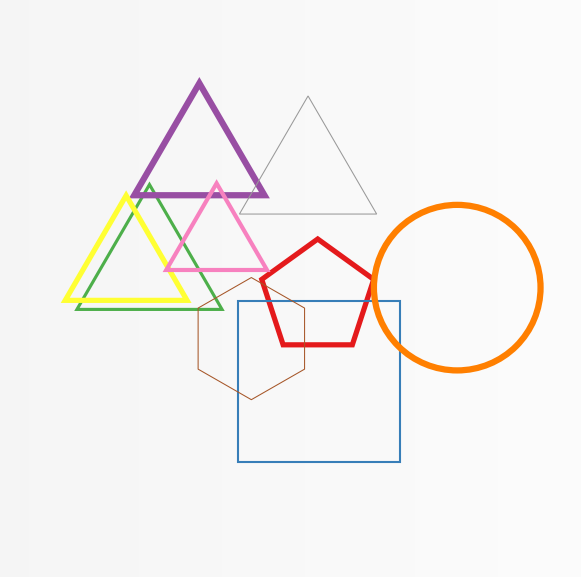[{"shape": "pentagon", "thickness": 2.5, "radius": 0.51, "center": [0.547, 0.484]}, {"shape": "square", "thickness": 1, "radius": 0.7, "center": [0.549, 0.339]}, {"shape": "triangle", "thickness": 1.5, "radius": 0.72, "center": [0.257, 0.535]}, {"shape": "triangle", "thickness": 3, "radius": 0.65, "center": [0.343, 0.726]}, {"shape": "circle", "thickness": 3, "radius": 0.72, "center": [0.787, 0.501]}, {"shape": "triangle", "thickness": 2.5, "radius": 0.61, "center": [0.217, 0.54]}, {"shape": "hexagon", "thickness": 0.5, "radius": 0.53, "center": [0.432, 0.413]}, {"shape": "triangle", "thickness": 2, "radius": 0.5, "center": [0.373, 0.582]}, {"shape": "triangle", "thickness": 0.5, "radius": 0.68, "center": [0.53, 0.697]}]